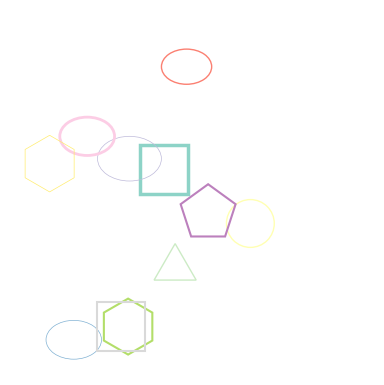[{"shape": "square", "thickness": 2.5, "radius": 0.32, "center": [0.426, 0.561]}, {"shape": "circle", "thickness": 1, "radius": 0.31, "center": [0.65, 0.42]}, {"shape": "oval", "thickness": 0.5, "radius": 0.41, "center": [0.336, 0.588]}, {"shape": "oval", "thickness": 1, "radius": 0.33, "center": [0.485, 0.827]}, {"shape": "oval", "thickness": 0.5, "radius": 0.36, "center": [0.192, 0.117]}, {"shape": "hexagon", "thickness": 1.5, "radius": 0.36, "center": [0.333, 0.152]}, {"shape": "oval", "thickness": 2, "radius": 0.36, "center": [0.226, 0.646]}, {"shape": "square", "thickness": 1.5, "radius": 0.32, "center": [0.314, 0.153]}, {"shape": "pentagon", "thickness": 1.5, "radius": 0.38, "center": [0.541, 0.446]}, {"shape": "triangle", "thickness": 1, "radius": 0.32, "center": [0.455, 0.304]}, {"shape": "hexagon", "thickness": 0.5, "radius": 0.37, "center": [0.129, 0.575]}]